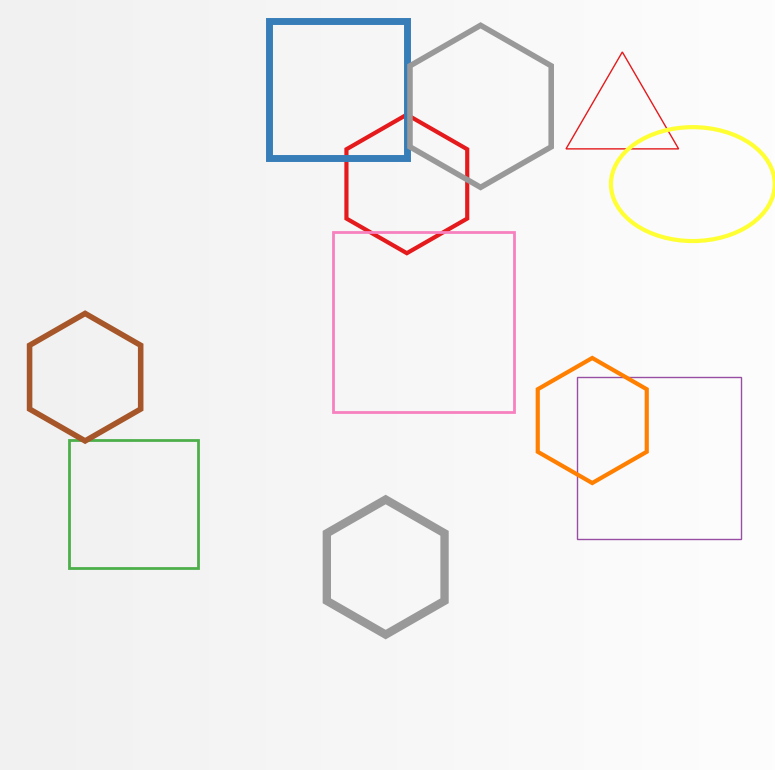[{"shape": "hexagon", "thickness": 1.5, "radius": 0.45, "center": [0.525, 0.761]}, {"shape": "triangle", "thickness": 0.5, "radius": 0.42, "center": [0.803, 0.849]}, {"shape": "square", "thickness": 2.5, "radius": 0.44, "center": [0.436, 0.884]}, {"shape": "square", "thickness": 1, "radius": 0.41, "center": [0.172, 0.346]}, {"shape": "square", "thickness": 0.5, "radius": 0.53, "center": [0.85, 0.405]}, {"shape": "hexagon", "thickness": 1.5, "radius": 0.41, "center": [0.764, 0.454]}, {"shape": "oval", "thickness": 1.5, "radius": 0.53, "center": [0.894, 0.761]}, {"shape": "hexagon", "thickness": 2, "radius": 0.41, "center": [0.11, 0.51]}, {"shape": "square", "thickness": 1, "radius": 0.58, "center": [0.546, 0.581]}, {"shape": "hexagon", "thickness": 3, "radius": 0.44, "center": [0.498, 0.264]}, {"shape": "hexagon", "thickness": 2, "radius": 0.53, "center": [0.62, 0.862]}]